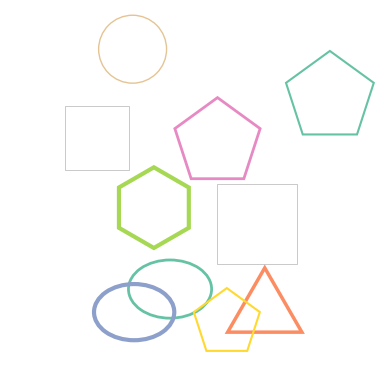[{"shape": "pentagon", "thickness": 1.5, "radius": 0.6, "center": [0.857, 0.748]}, {"shape": "oval", "thickness": 2, "radius": 0.54, "center": [0.442, 0.249]}, {"shape": "triangle", "thickness": 2.5, "radius": 0.56, "center": [0.688, 0.193]}, {"shape": "oval", "thickness": 3, "radius": 0.52, "center": [0.348, 0.189]}, {"shape": "pentagon", "thickness": 2, "radius": 0.58, "center": [0.565, 0.63]}, {"shape": "hexagon", "thickness": 3, "radius": 0.52, "center": [0.4, 0.461]}, {"shape": "pentagon", "thickness": 1.5, "radius": 0.45, "center": [0.589, 0.162]}, {"shape": "circle", "thickness": 1, "radius": 0.44, "center": [0.344, 0.872]}, {"shape": "square", "thickness": 0.5, "radius": 0.52, "center": [0.668, 0.418]}, {"shape": "square", "thickness": 0.5, "radius": 0.42, "center": [0.251, 0.642]}]